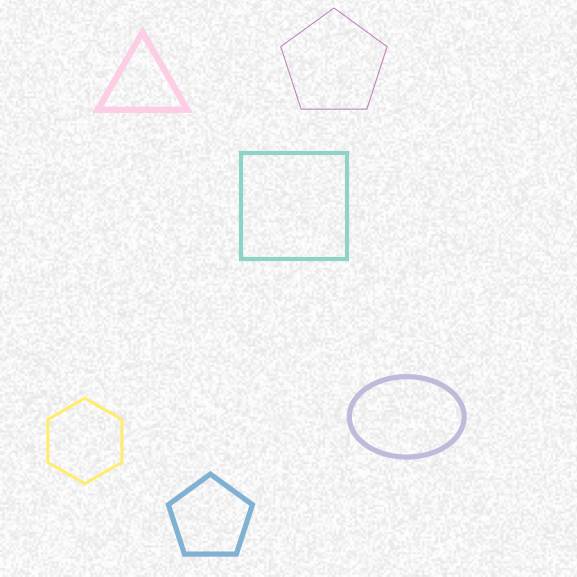[{"shape": "square", "thickness": 2, "radius": 0.46, "center": [0.509, 0.643]}, {"shape": "oval", "thickness": 2.5, "radius": 0.5, "center": [0.704, 0.277]}, {"shape": "pentagon", "thickness": 2.5, "radius": 0.38, "center": [0.364, 0.102]}, {"shape": "triangle", "thickness": 3, "radius": 0.45, "center": [0.247, 0.854]}, {"shape": "pentagon", "thickness": 0.5, "radius": 0.48, "center": [0.578, 0.888]}, {"shape": "hexagon", "thickness": 1.5, "radius": 0.37, "center": [0.147, 0.236]}]